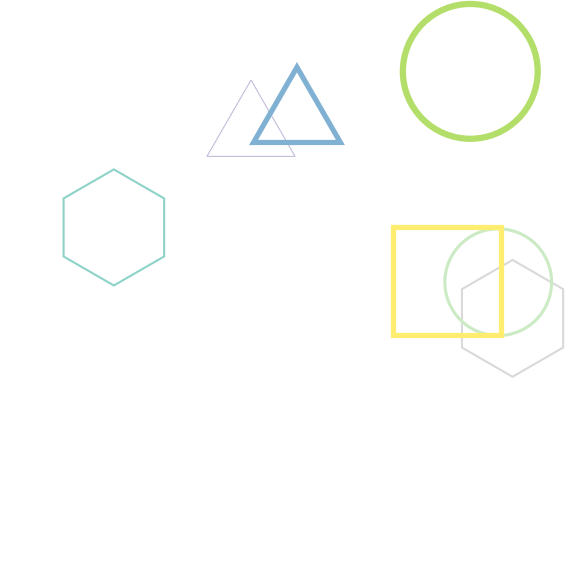[{"shape": "hexagon", "thickness": 1, "radius": 0.5, "center": [0.197, 0.605]}, {"shape": "triangle", "thickness": 0.5, "radius": 0.44, "center": [0.435, 0.772]}, {"shape": "triangle", "thickness": 2.5, "radius": 0.43, "center": [0.514, 0.796]}, {"shape": "circle", "thickness": 3, "radius": 0.58, "center": [0.814, 0.876]}, {"shape": "hexagon", "thickness": 1, "radius": 0.51, "center": [0.888, 0.448]}, {"shape": "circle", "thickness": 1.5, "radius": 0.46, "center": [0.863, 0.51]}, {"shape": "square", "thickness": 2.5, "radius": 0.47, "center": [0.773, 0.512]}]